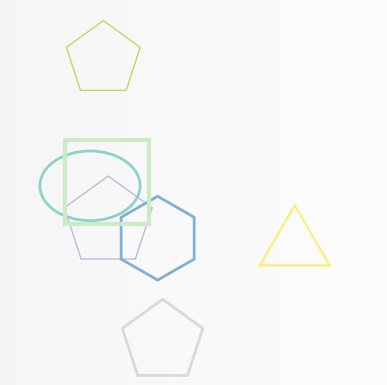[{"shape": "oval", "thickness": 2, "radius": 0.65, "center": [0.232, 0.517]}, {"shape": "pentagon", "thickness": 1, "radius": 0.6, "center": [0.279, 0.424]}, {"shape": "hexagon", "thickness": 2, "radius": 0.54, "center": [0.407, 0.381]}, {"shape": "pentagon", "thickness": 1, "radius": 0.5, "center": [0.267, 0.846]}, {"shape": "pentagon", "thickness": 2, "radius": 0.55, "center": [0.42, 0.113]}, {"shape": "square", "thickness": 3, "radius": 0.54, "center": [0.276, 0.527]}, {"shape": "triangle", "thickness": 1.5, "radius": 0.52, "center": [0.761, 0.363]}]